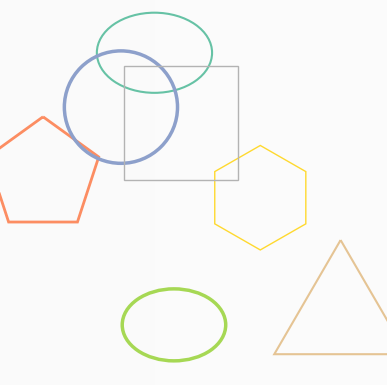[{"shape": "oval", "thickness": 1.5, "radius": 0.74, "center": [0.399, 0.863]}, {"shape": "pentagon", "thickness": 2, "radius": 0.76, "center": [0.111, 0.546]}, {"shape": "circle", "thickness": 2.5, "radius": 0.73, "center": [0.312, 0.722]}, {"shape": "oval", "thickness": 2.5, "radius": 0.67, "center": [0.449, 0.156]}, {"shape": "hexagon", "thickness": 1, "radius": 0.68, "center": [0.672, 0.486]}, {"shape": "triangle", "thickness": 1.5, "radius": 0.99, "center": [0.879, 0.179]}, {"shape": "square", "thickness": 1, "radius": 0.74, "center": [0.468, 0.68]}]